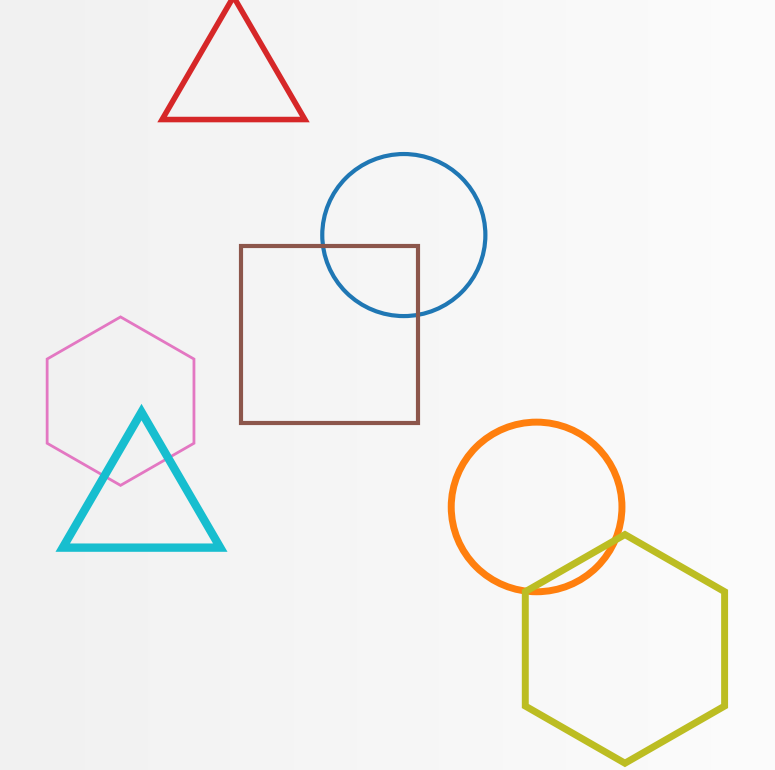[{"shape": "circle", "thickness": 1.5, "radius": 0.53, "center": [0.521, 0.695]}, {"shape": "circle", "thickness": 2.5, "radius": 0.55, "center": [0.692, 0.342]}, {"shape": "triangle", "thickness": 2, "radius": 0.53, "center": [0.301, 0.898]}, {"shape": "square", "thickness": 1.5, "radius": 0.57, "center": [0.425, 0.566]}, {"shape": "hexagon", "thickness": 1, "radius": 0.55, "center": [0.156, 0.479]}, {"shape": "hexagon", "thickness": 2.5, "radius": 0.74, "center": [0.806, 0.157]}, {"shape": "triangle", "thickness": 3, "radius": 0.59, "center": [0.183, 0.347]}]